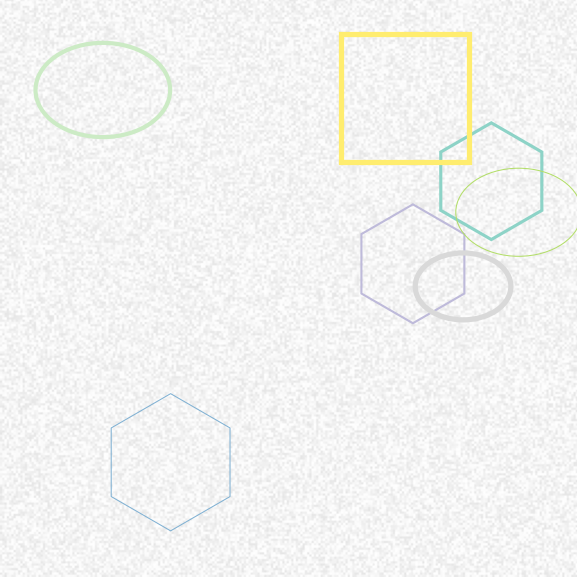[{"shape": "hexagon", "thickness": 1.5, "radius": 0.51, "center": [0.851, 0.685]}, {"shape": "hexagon", "thickness": 1, "radius": 0.51, "center": [0.715, 0.542]}, {"shape": "hexagon", "thickness": 0.5, "radius": 0.59, "center": [0.295, 0.199]}, {"shape": "oval", "thickness": 0.5, "radius": 0.54, "center": [0.898, 0.632]}, {"shape": "oval", "thickness": 2.5, "radius": 0.41, "center": [0.802, 0.503]}, {"shape": "oval", "thickness": 2, "radius": 0.58, "center": [0.178, 0.843]}, {"shape": "square", "thickness": 2.5, "radius": 0.55, "center": [0.702, 0.829]}]